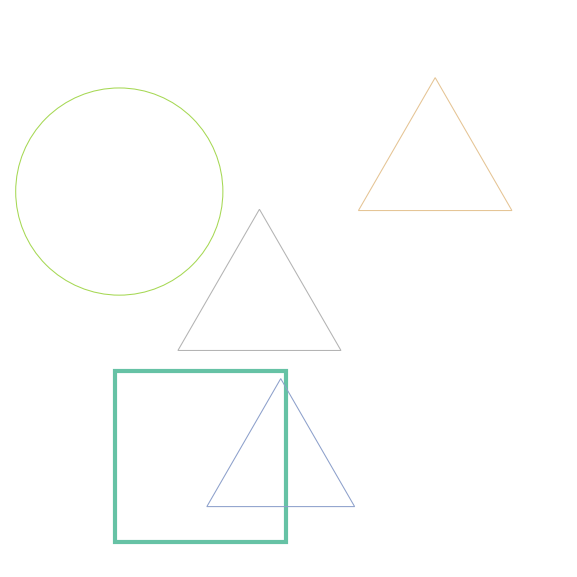[{"shape": "square", "thickness": 2, "radius": 0.74, "center": [0.348, 0.208]}, {"shape": "triangle", "thickness": 0.5, "radius": 0.74, "center": [0.486, 0.196]}, {"shape": "circle", "thickness": 0.5, "radius": 0.9, "center": [0.207, 0.667]}, {"shape": "triangle", "thickness": 0.5, "radius": 0.77, "center": [0.754, 0.711]}, {"shape": "triangle", "thickness": 0.5, "radius": 0.81, "center": [0.449, 0.474]}]